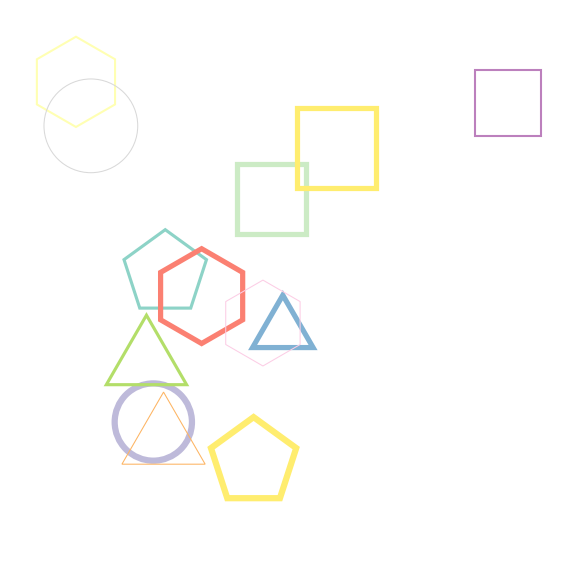[{"shape": "pentagon", "thickness": 1.5, "radius": 0.38, "center": [0.286, 0.526]}, {"shape": "hexagon", "thickness": 1, "radius": 0.39, "center": [0.132, 0.857]}, {"shape": "circle", "thickness": 3, "radius": 0.33, "center": [0.265, 0.268]}, {"shape": "hexagon", "thickness": 2.5, "radius": 0.41, "center": [0.349, 0.486]}, {"shape": "triangle", "thickness": 2.5, "radius": 0.3, "center": [0.49, 0.428]}, {"shape": "triangle", "thickness": 0.5, "radius": 0.42, "center": [0.283, 0.237]}, {"shape": "triangle", "thickness": 1.5, "radius": 0.4, "center": [0.254, 0.373]}, {"shape": "hexagon", "thickness": 0.5, "radius": 0.37, "center": [0.455, 0.44]}, {"shape": "circle", "thickness": 0.5, "radius": 0.41, "center": [0.157, 0.781]}, {"shape": "square", "thickness": 1, "radius": 0.29, "center": [0.879, 0.82]}, {"shape": "square", "thickness": 2.5, "radius": 0.3, "center": [0.47, 0.655]}, {"shape": "square", "thickness": 2.5, "radius": 0.34, "center": [0.582, 0.743]}, {"shape": "pentagon", "thickness": 3, "radius": 0.39, "center": [0.439, 0.199]}]